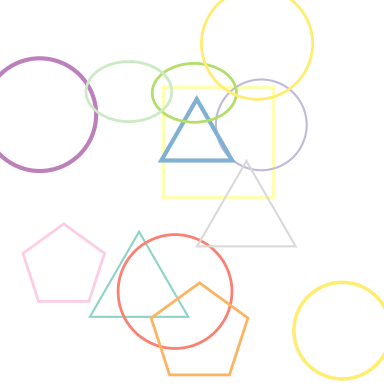[{"shape": "triangle", "thickness": 1.5, "radius": 0.74, "center": [0.361, 0.251]}, {"shape": "square", "thickness": 2.5, "radius": 0.71, "center": [0.566, 0.631]}, {"shape": "circle", "thickness": 1.5, "radius": 0.59, "center": [0.679, 0.676]}, {"shape": "circle", "thickness": 2, "radius": 0.74, "center": [0.455, 0.243]}, {"shape": "triangle", "thickness": 3, "radius": 0.53, "center": [0.511, 0.636]}, {"shape": "pentagon", "thickness": 2, "radius": 0.66, "center": [0.518, 0.133]}, {"shape": "oval", "thickness": 2, "radius": 0.55, "center": [0.505, 0.759]}, {"shape": "pentagon", "thickness": 2, "radius": 0.56, "center": [0.166, 0.307]}, {"shape": "triangle", "thickness": 1.5, "radius": 0.74, "center": [0.64, 0.434]}, {"shape": "circle", "thickness": 3, "radius": 0.73, "center": [0.103, 0.702]}, {"shape": "oval", "thickness": 2, "radius": 0.56, "center": [0.335, 0.762]}, {"shape": "circle", "thickness": 2.5, "radius": 0.63, "center": [0.889, 0.141]}, {"shape": "circle", "thickness": 2, "radius": 0.72, "center": [0.668, 0.886]}]